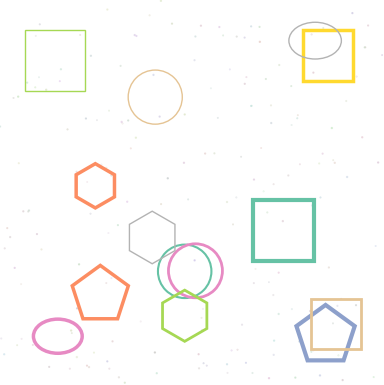[{"shape": "square", "thickness": 3, "radius": 0.4, "center": [0.737, 0.4]}, {"shape": "circle", "thickness": 1.5, "radius": 0.35, "center": [0.48, 0.295]}, {"shape": "hexagon", "thickness": 2.5, "radius": 0.29, "center": [0.248, 0.517]}, {"shape": "pentagon", "thickness": 2.5, "radius": 0.38, "center": [0.26, 0.234]}, {"shape": "pentagon", "thickness": 3, "radius": 0.4, "center": [0.846, 0.128]}, {"shape": "circle", "thickness": 2, "radius": 0.35, "center": [0.508, 0.297]}, {"shape": "oval", "thickness": 2.5, "radius": 0.32, "center": [0.15, 0.127]}, {"shape": "hexagon", "thickness": 2, "radius": 0.33, "center": [0.48, 0.18]}, {"shape": "square", "thickness": 1, "radius": 0.4, "center": [0.143, 0.842]}, {"shape": "square", "thickness": 2.5, "radius": 0.33, "center": [0.851, 0.856]}, {"shape": "square", "thickness": 2, "radius": 0.32, "center": [0.874, 0.159]}, {"shape": "circle", "thickness": 1, "radius": 0.35, "center": [0.403, 0.748]}, {"shape": "hexagon", "thickness": 1, "radius": 0.34, "center": [0.395, 0.383]}, {"shape": "oval", "thickness": 1, "radius": 0.34, "center": [0.819, 0.894]}]